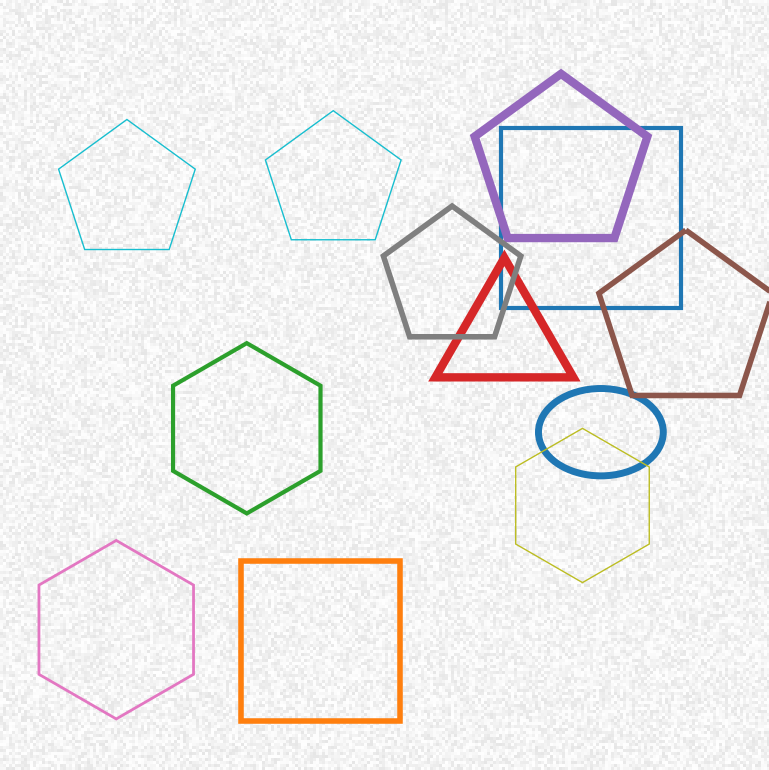[{"shape": "square", "thickness": 1.5, "radius": 0.59, "center": [0.767, 0.716]}, {"shape": "oval", "thickness": 2.5, "radius": 0.41, "center": [0.78, 0.439]}, {"shape": "square", "thickness": 2, "radius": 0.52, "center": [0.416, 0.168]}, {"shape": "hexagon", "thickness": 1.5, "radius": 0.55, "center": [0.32, 0.444]}, {"shape": "triangle", "thickness": 3, "radius": 0.52, "center": [0.655, 0.562]}, {"shape": "pentagon", "thickness": 3, "radius": 0.59, "center": [0.729, 0.786]}, {"shape": "pentagon", "thickness": 2, "radius": 0.59, "center": [0.891, 0.582]}, {"shape": "hexagon", "thickness": 1, "radius": 0.58, "center": [0.151, 0.182]}, {"shape": "pentagon", "thickness": 2, "radius": 0.47, "center": [0.587, 0.639]}, {"shape": "hexagon", "thickness": 0.5, "radius": 0.5, "center": [0.756, 0.344]}, {"shape": "pentagon", "thickness": 0.5, "radius": 0.46, "center": [0.433, 0.764]}, {"shape": "pentagon", "thickness": 0.5, "radius": 0.47, "center": [0.165, 0.751]}]